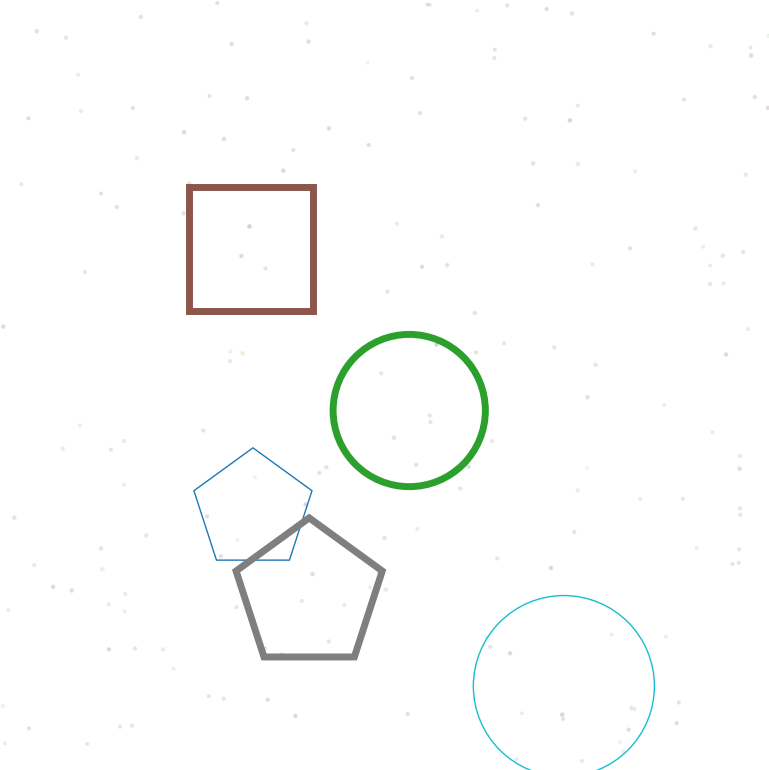[{"shape": "pentagon", "thickness": 0.5, "radius": 0.4, "center": [0.329, 0.338]}, {"shape": "circle", "thickness": 2.5, "radius": 0.49, "center": [0.531, 0.467]}, {"shape": "square", "thickness": 2.5, "radius": 0.4, "center": [0.326, 0.676]}, {"shape": "pentagon", "thickness": 2.5, "radius": 0.5, "center": [0.402, 0.228]}, {"shape": "circle", "thickness": 0.5, "radius": 0.59, "center": [0.732, 0.109]}]